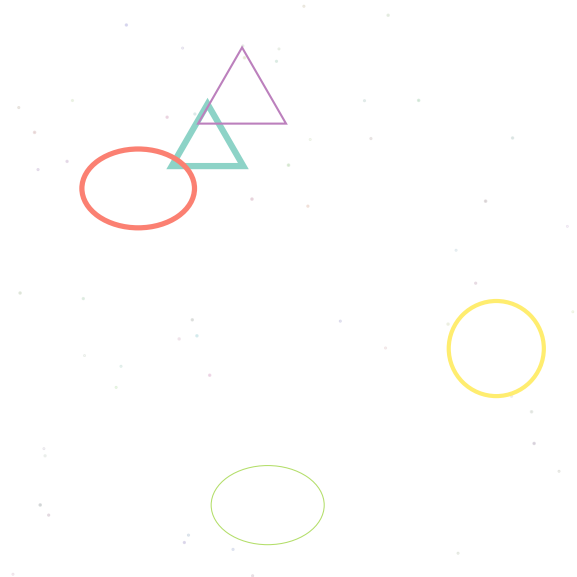[{"shape": "triangle", "thickness": 3, "radius": 0.36, "center": [0.359, 0.747]}, {"shape": "oval", "thickness": 2.5, "radius": 0.49, "center": [0.239, 0.673]}, {"shape": "oval", "thickness": 0.5, "radius": 0.49, "center": [0.464, 0.124]}, {"shape": "triangle", "thickness": 1, "radius": 0.44, "center": [0.419, 0.829]}, {"shape": "circle", "thickness": 2, "radius": 0.41, "center": [0.859, 0.396]}]